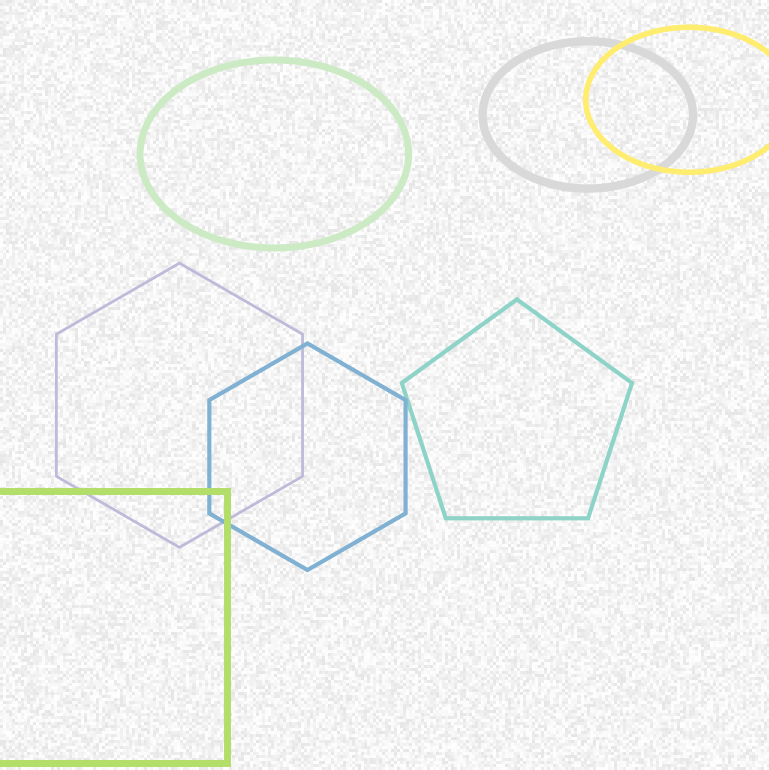[{"shape": "pentagon", "thickness": 1.5, "radius": 0.79, "center": [0.671, 0.454]}, {"shape": "hexagon", "thickness": 1, "radius": 0.92, "center": [0.233, 0.474]}, {"shape": "hexagon", "thickness": 1.5, "radius": 0.74, "center": [0.399, 0.407]}, {"shape": "square", "thickness": 2.5, "radius": 0.88, "center": [0.119, 0.186]}, {"shape": "oval", "thickness": 3, "radius": 0.68, "center": [0.763, 0.851]}, {"shape": "oval", "thickness": 2.5, "radius": 0.87, "center": [0.356, 0.8]}, {"shape": "oval", "thickness": 2, "radius": 0.67, "center": [0.895, 0.87]}]